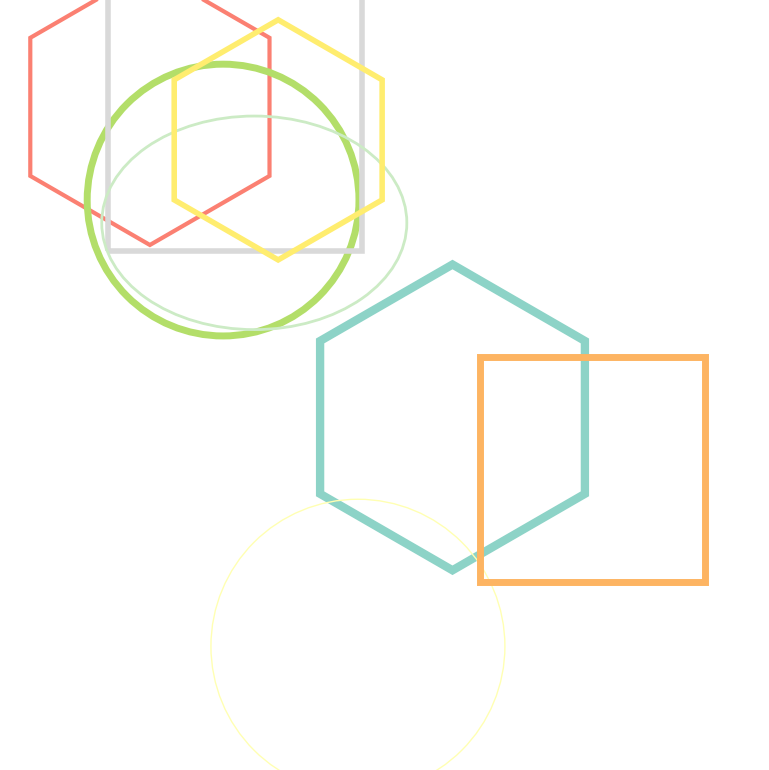[{"shape": "hexagon", "thickness": 3, "radius": 0.99, "center": [0.588, 0.458]}, {"shape": "circle", "thickness": 0.5, "radius": 0.95, "center": [0.465, 0.161]}, {"shape": "hexagon", "thickness": 1.5, "radius": 0.9, "center": [0.195, 0.861]}, {"shape": "square", "thickness": 2.5, "radius": 0.73, "center": [0.77, 0.39]}, {"shape": "circle", "thickness": 2.5, "radius": 0.88, "center": [0.29, 0.74]}, {"shape": "square", "thickness": 2, "radius": 0.82, "center": [0.306, 0.839]}, {"shape": "oval", "thickness": 1, "radius": 0.99, "center": [0.33, 0.711]}, {"shape": "hexagon", "thickness": 2, "radius": 0.78, "center": [0.361, 0.818]}]